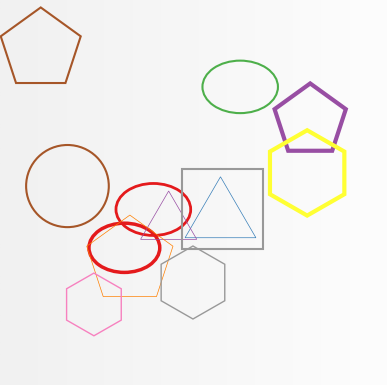[{"shape": "oval", "thickness": 2, "radius": 0.48, "center": [0.396, 0.456]}, {"shape": "oval", "thickness": 2.5, "radius": 0.46, "center": [0.321, 0.356]}, {"shape": "triangle", "thickness": 0.5, "radius": 0.53, "center": [0.569, 0.435]}, {"shape": "oval", "thickness": 1.5, "radius": 0.49, "center": [0.62, 0.774]}, {"shape": "triangle", "thickness": 0.5, "radius": 0.42, "center": [0.435, 0.42]}, {"shape": "pentagon", "thickness": 3, "radius": 0.48, "center": [0.8, 0.687]}, {"shape": "pentagon", "thickness": 0.5, "radius": 0.58, "center": [0.335, 0.324]}, {"shape": "hexagon", "thickness": 3, "radius": 0.55, "center": [0.793, 0.551]}, {"shape": "pentagon", "thickness": 1.5, "radius": 0.54, "center": [0.105, 0.872]}, {"shape": "circle", "thickness": 1.5, "radius": 0.53, "center": [0.174, 0.517]}, {"shape": "hexagon", "thickness": 1, "radius": 0.41, "center": [0.242, 0.209]}, {"shape": "hexagon", "thickness": 1, "radius": 0.47, "center": [0.498, 0.266]}, {"shape": "square", "thickness": 1.5, "radius": 0.52, "center": [0.573, 0.457]}]